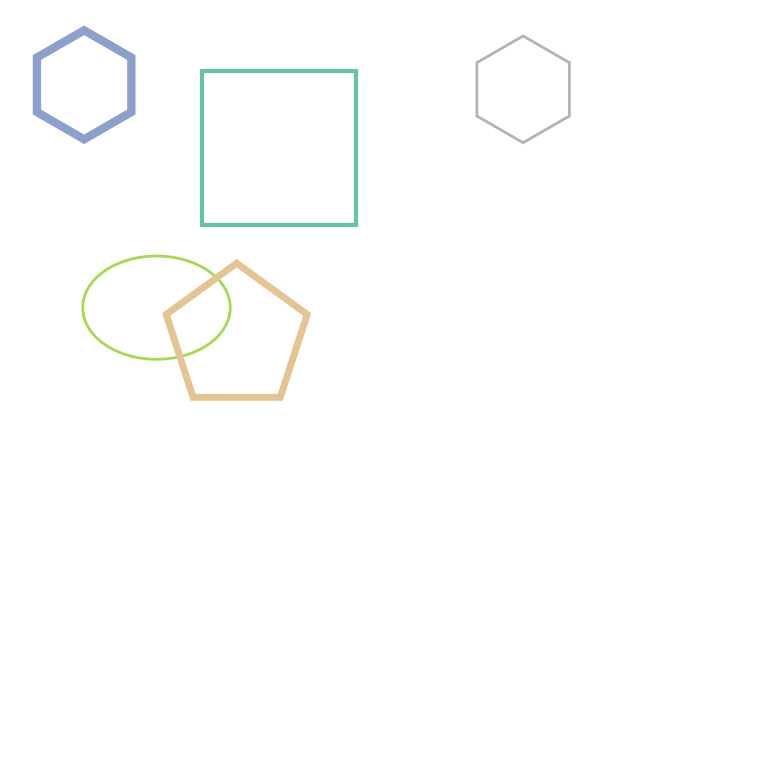[{"shape": "square", "thickness": 1.5, "radius": 0.5, "center": [0.362, 0.808]}, {"shape": "hexagon", "thickness": 3, "radius": 0.35, "center": [0.109, 0.89]}, {"shape": "oval", "thickness": 1, "radius": 0.48, "center": [0.203, 0.6]}, {"shape": "pentagon", "thickness": 2.5, "radius": 0.48, "center": [0.307, 0.562]}, {"shape": "hexagon", "thickness": 1, "radius": 0.35, "center": [0.679, 0.884]}]